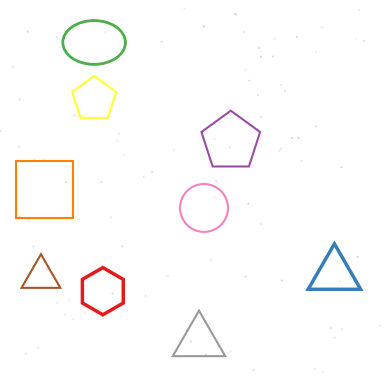[{"shape": "hexagon", "thickness": 2.5, "radius": 0.31, "center": [0.267, 0.244]}, {"shape": "triangle", "thickness": 2.5, "radius": 0.39, "center": [0.869, 0.288]}, {"shape": "oval", "thickness": 2, "radius": 0.41, "center": [0.244, 0.89]}, {"shape": "pentagon", "thickness": 1.5, "radius": 0.4, "center": [0.599, 0.632]}, {"shape": "square", "thickness": 1.5, "radius": 0.37, "center": [0.116, 0.508]}, {"shape": "pentagon", "thickness": 1.5, "radius": 0.3, "center": [0.245, 0.742]}, {"shape": "triangle", "thickness": 1.5, "radius": 0.29, "center": [0.106, 0.281]}, {"shape": "circle", "thickness": 1.5, "radius": 0.31, "center": [0.53, 0.46]}, {"shape": "triangle", "thickness": 1.5, "radius": 0.39, "center": [0.517, 0.114]}]